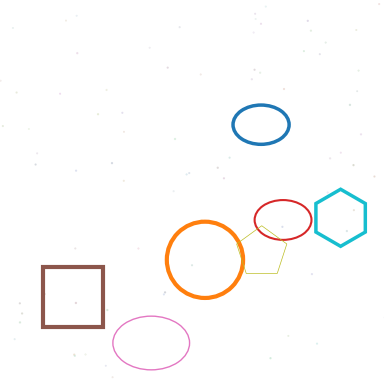[{"shape": "oval", "thickness": 2.5, "radius": 0.36, "center": [0.678, 0.676]}, {"shape": "circle", "thickness": 3, "radius": 0.5, "center": [0.532, 0.325]}, {"shape": "oval", "thickness": 1.5, "radius": 0.37, "center": [0.735, 0.429]}, {"shape": "square", "thickness": 3, "radius": 0.39, "center": [0.19, 0.228]}, {"shape": "oval", "thickness": 1, "radius": 0.5, "center": [0.393, 0.109]}, {"shape": "pentagon", "thickness": 0.5, "radius": 0.34, "center": [0.68, 0.345]}, {"shape": "hexagon", "thickness": 2.5, "radius": 0.37, "center": [0.885, 0.434]}]